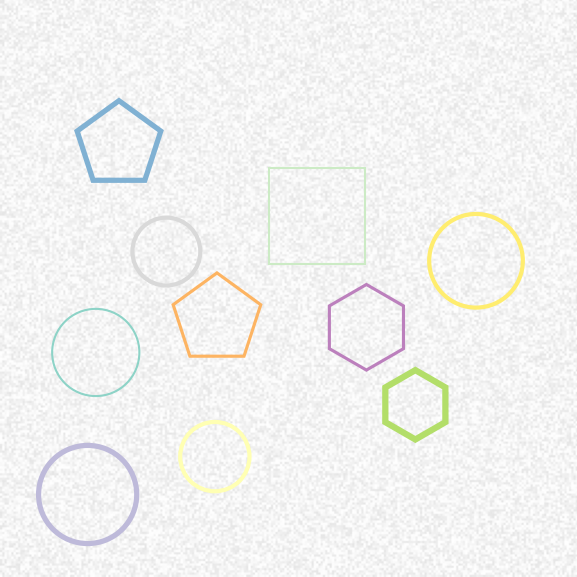[{"shape": "circle", "thickness": 1, "radius": 0.38, "center": [0.166, 0.389]}, {"shape": "circle", "thickness": 2, "radius": 0.3, "center": [0.372, 0.208]}, {"shape": "circle", "thickness": 2.5, "radius": 0.42, "center": [0.152, 0.143]}, {"shape": "pentagon", "thickness": 2.5, "radius": 0.38, "center": [0.206, 0.749]}, {"shape": "pentagon", "thickness": 1.5, "radius": 0.4, "center": [0.376, 0.447]}, {"shape": "hexagon", "thickness": 3, "radius": 0.3, "center": [0.719, 0.298]}, {"shape": "circle", "thickness": 2, "radius": 0.29, "center": [0.288, 0.564]}, {"shape": "hexagon", "thickness": 1.5, "radius": 0.37, "center": [0.635, 0.432]}, {"shape": "square", "thickness": 1, "radius": 0.41, "center": [0.549, 0.625]}, {"shape": "circle", "thickness": 2, "radius": 0.41, "center": [0.824, 0.548]}]